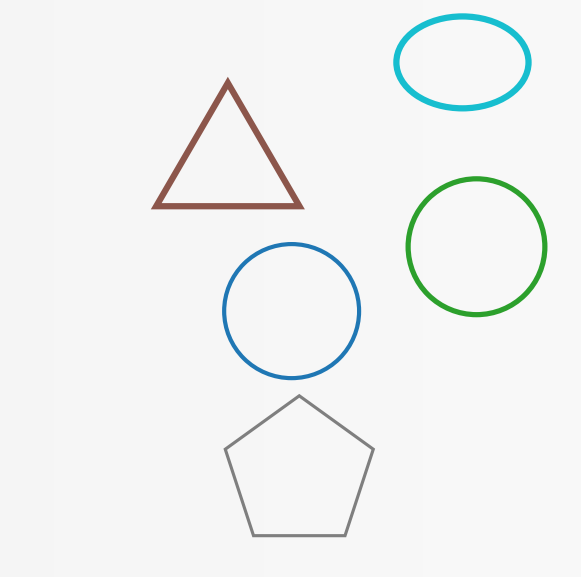[{"shape": "circle", "thickness": 2, "radius": 0.58, "center": [0.502, 0.46]}, {"shape": "circle", "thickness": 2.5, "radius": 0.59, "center": [0.82, 0.572]}, {"shape": "triangle", "thickness": 3, "radius": 0.71, "center": [0.392, 0.713]}, {"shape": "pentagon", "thickness": 1.5, "radius": 0.67, "center": [0.515, 0.18]}, {"shape": "oval", "thickness": 3, "radius": 0.57, "center": [0.796, 0.891]}]